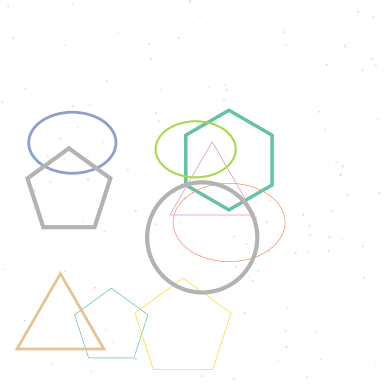[{"shape": "hexagon", "thickness": 2.5, "radius": 0.65, "center": [0.595, 0.584]}, {"shape": "pentagon", "thickness": 0.5, "radius": 0.5, "center": [0.289, 0.151]}, {"shape": "oval", "thickness": 0.5, "radius": 0.73, "center": [0.595, 0.422]}, {"shape": "oval", "thickness": 2, "radius": 0.57, "center": [0.188, 0.629]}, {"shape": "triangle", "thickness": 0.5, "radius": 0.63, "center": [0.551, 0.505]}, {"shape": "oval", "thickness": 1.5, "radius": 0.52, "center": [0.508, 0.612]}, {"shape": "pentagon", "thickness": 0.5, "radius": 0.66, "center": [0.475, 0.146]}, {"shape": "triangle", "thickness": 2, "radius": 0.65, "center": [0.157, 0.159]}, {"shape": "pentagon", "thickness": 3, "radius": 0.57, "center": [0.179, 0.502]}, {"shape": "circle", "thickness": 3, "radius": 0.72, "center": [0.525, 0.383]}]